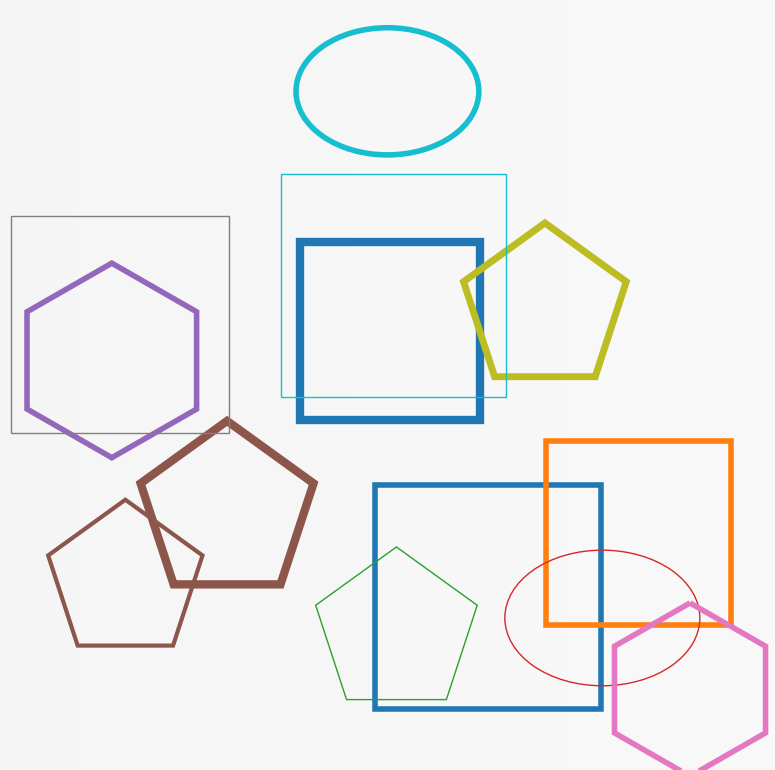[{"shape": "square", "thickness": 2, "radius": 0.73, "center": [0.629, 0.225]}, {"shape": "square", "thickness": 3, "radius": 0.58, "center": [0.503, 0.57]}, {"shape": "square", "thickness": 2, "radius": 0.6, "center": [0.824, 0.308]}, {"shape": "pentagon", "thickness": 0.5, "radius": 0.55, "center": [0.512, 0.18]}, {"shape": "oval", "thickness": 0.5, "radius": 0.63, "center": [0.777, 0.197]}, {"shape": "hexagon", "thickness": 2, "radius": 0.63, "center": [0.144, 0.532]}, {"shape": "pentagon", "thickness": 3, "radius": 0.59, "center": [0.293, 0.336]}, {"shape": "pentagon", "thickness": 1.5, "radius": 0.52, "center": [0.162, 0.246]}, {"shape": "hexagon", "thickness": 2, "radius": 0.56, "center": [0.89, 0.104]}, {"shape": "square", "thickness": 0.5, "radius": 0.7, "center": [0.155, 0.578]}, {"shape": "pentagon", "thickness": 2.5, "radius": 0.55, "center": [0.703, 0.6]}, {"shape": "oval", "thickness": 2, "radius": 0.59, "center": [0.5, 0.881]}, {"shape": "square", "thickness": 0.5, "radius": 0.72, "center": [0.508, 0.63]}]